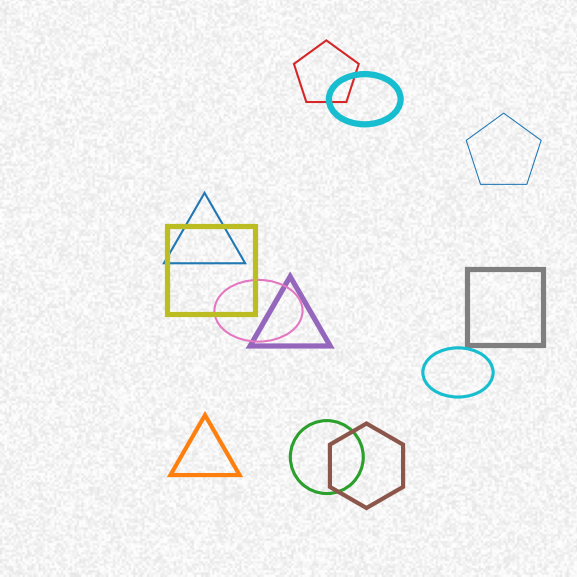[{"shape": "triangle", "thickness": 1, "radius": 0.41, "center": [0.354, 0.584]}, {"shape": "pentagon", "thickness": 0.5, "radius": 0.34, "center": [0.872, 0.735]}, {"shape": "triangle", "thickness": 2, "radius": 0.35, "center": [0.355, 0.211]}, {"shape": "circle", "thickness": 1.5, "radius": 0.32, "center": [0.566, 0.208]}, {"shape": "pentagon", "thickness": 1, "radius": 0.3, "center": [0.565, 0.87]}, {"shape": "triangle", "thickness": 2.5, "radius": 0.4, "center": [0.502, 0.44]}, {"shape": "hexagon", "thickness": 2, "radius": 0.37, "center": [0.635, 0.193]}, {"shape": "oval", "thickness": 1, "radius": 0.38, "center": [0.448, 0.461]}, {"shape": "square", "thickness": 2.5, "radius": 0.33, "center": [0.875, 0.468]}, {"shape": "square", "thickness": 2.5, "radius": 0.38, "center": [0.366, 0.532]}, {"shape": "oval", "thickness": 3, "radius": 0.31, "center": [0.632, 0.827]}, {"shape": "oval", "thickness": 1.5, "radius": 0.3, "center": [0.793, 0.354]}]